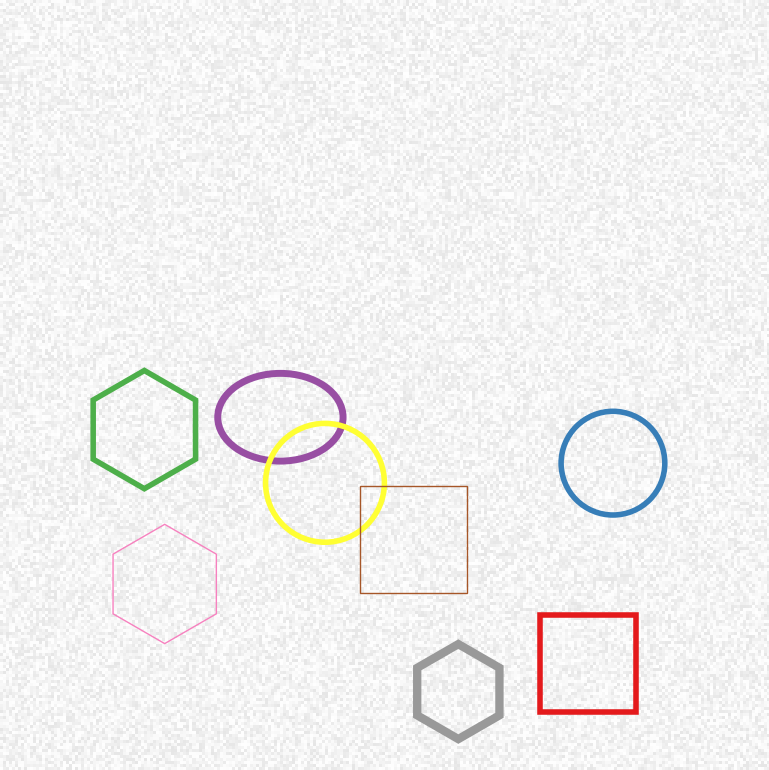[{"shape": "square", "thickness": 2, "radius": 0.31, "center": [0.764, 0.138]}, {"shape": "circle", "thickness": 2, "radius": 0.34, "center": [0.796, 0.398]}, {"shape": "hexagon", "thickness": 2, "radius": 0.38, "center": [0.187, 0.442]}, {"shape": "oval", "thickness": 2.5, "radius": 0.41, "center": [0.364, 0.458]}, {"shape": "circle", "thickness": 2, "radius": 0.39, "center": [0.422, 0.373]}, {"shape": "square", "thickness": 0.5, "radius": 0.35, "center": [0.537, 0.299]}, {"shape": "hexagon", "thickness": 0.5, "radius": 0.39, "center": [0.214, 0.242]}, {"shape": "hexagon", "thickness": 3, "radius": 0.31, "center": [0.595, 0.102]}]